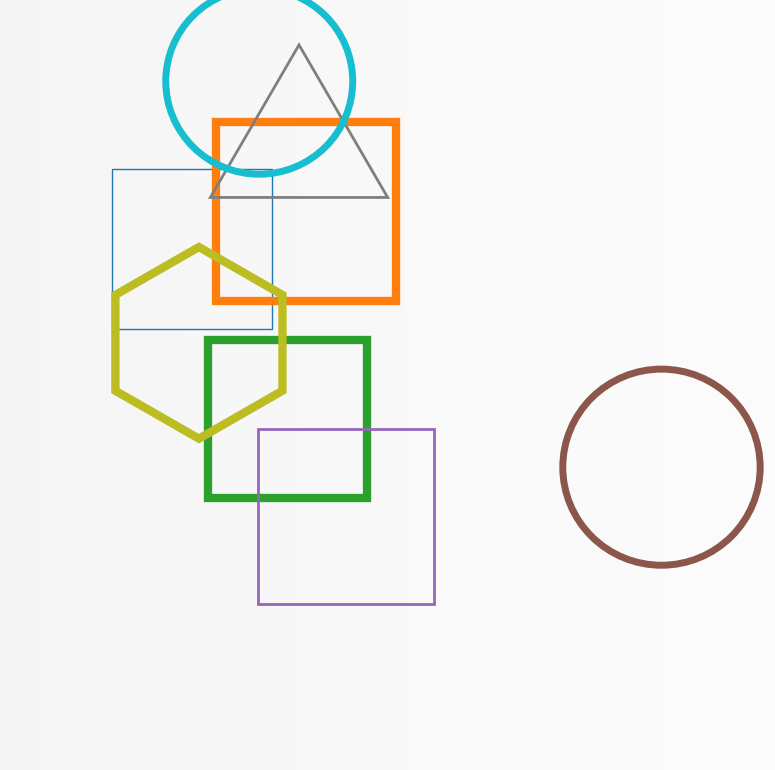[{"shape": "square", "thickness": 0.5, "radius": 0.52, "center": [0.247, 0.677]}, {"shape": "square", "thickness": 3, "radius": 0.58, "center": [0.395, 0.726]}, {"shape": "square", "thickness": 3, "radius": 0.51, "center": [0.371, 0.455]}, {"shape": "square", "thickness": 1, "radius": 0.57, "center": [0.447, 0.329]}, {"shape": "circle", "thickness": 2.5, "radius": 0.64, "center": [0.854, 0.393]}, {"shape": "triangle", "thickness": 1, "radius": 0.66, "center": [0.386, 0.81]}, {"shape": "hexagon", "thickness": 3, "radius": 0.62, "center": [0.257, 0.555]}, {"shape": "circle", "thickness": 2.5, "radius": 0.6, "center": [0.334, 0.894]}]